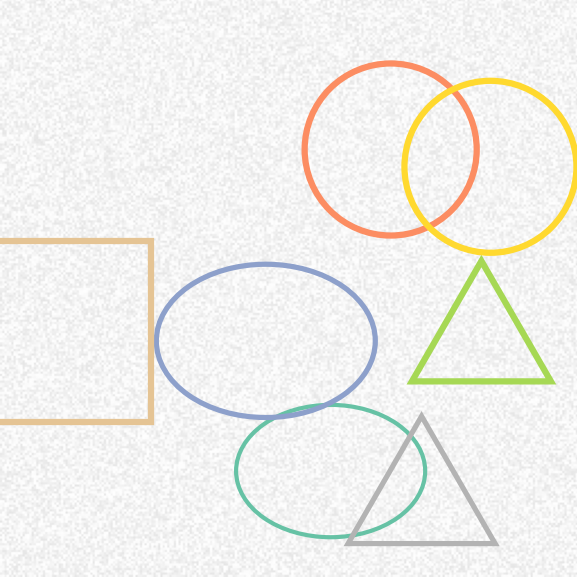[{"shape": "oval", "thickness": 2, "radius": 0.82, "center": [0.573, 0.183]}, {"shape": "circle", "thickness": 3, "radius": 0.74, "center": [0.677, 0.74]}, {"shape": "oval", "thickness": 2.5, "radius": 0.95, "center": [0.46, 0.409]}, {"shape": "triangle", "thickness": 3, "radius": 0.69, "center": [0.834, 0.408]}, {"shape": "circle", "thickness": 3, "radius": 0.74, "center": [0.849, 0.71]}, {"shape": "square", "thickness": 3, "radius": 0.79, "center": [0.104, 0.425]}, {"shape": "triangle", "thickness": 2.5, "radius": 0.74, "center": [0.73, 0.131]}]